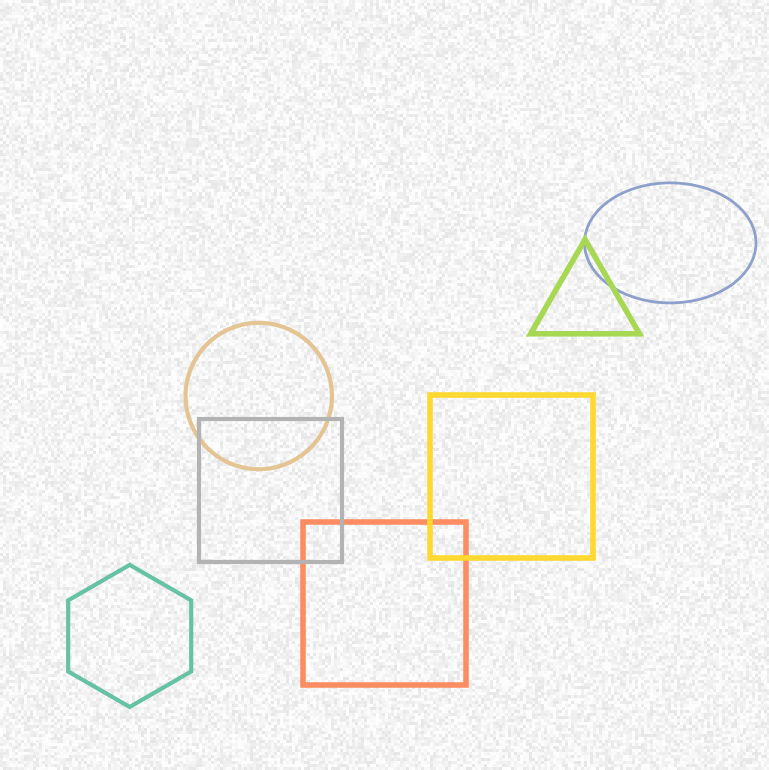[{"shape": "hexagon", "thickness": 1.5, "radius": 0.46, "center": [0.168, 0.174]}, {"shape": "square", "thickness": 2, "radius": 0.53, "center": [0.499, 0.216]}, {"shape": "oval", "thickness": 1, "radius": 0.56, "center": [0.87, 0.685]}, {"shape": "triangle", "thickness": 2, "radius": 0.41, "center": [0.76, 0.607]}, {"shape": "square", "thickness": 2, "radius": 0.53, "center": [0.665, 0.381]}, {"shape": "circle", "thickness": 1.5, "radius": 0.48, "center": [0.336, 0.486]}, {"shape": "square", "thickness": 1.5, "radius": 0.46, "center": [0.352, 0.363]}]